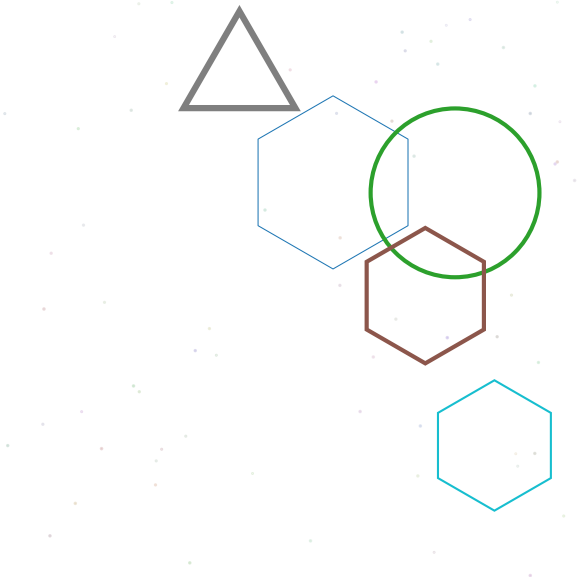[{"shape": "hexagon", "thickness": 0.5, "radius": 0.75, "center": [0.577, 0.683]}, {"shape": "circle", "thickness": 2, "radius": 0.73, "center": [0.788, 0.665]}, {"shape": "hexagon", "thickness": 2, "radius": 0.59, "center": [0.736, 0.487]}, {"shape": "triangle", "thickness": 3, "radius": 0.56, "center": [0.415, 0.868]}, {"shape": "hexagon", "thickness": 1, "radius": 0.56, "center": [0.856, 0.228]}]